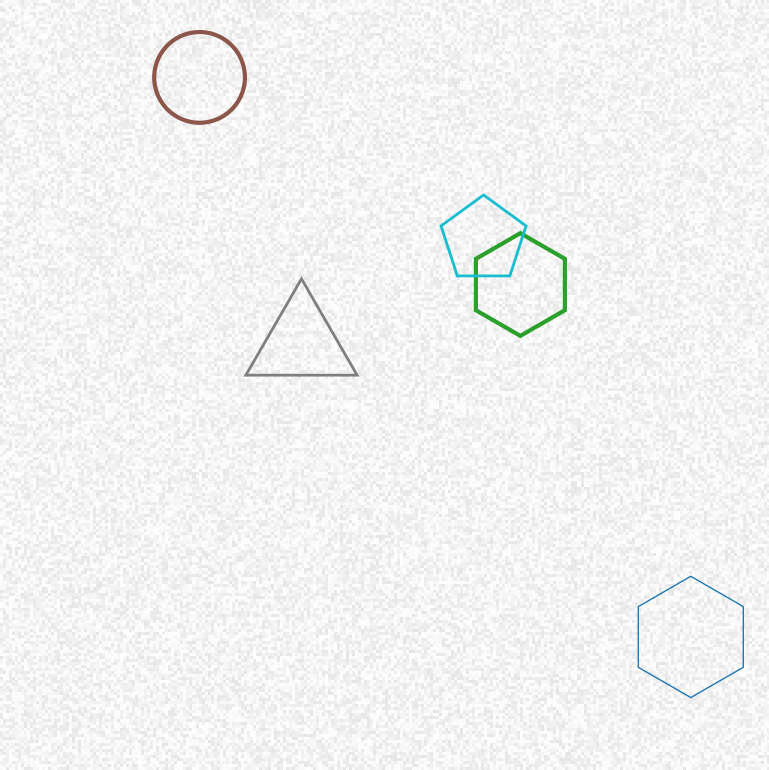[{"shape": "hexagon", "thickness": 0.5, "radius": 0.39, "center": [0.897, 0.173]}, {"shape": "hexagon", "thickness": 1.5, "radius": 0.33, "center": [0.676, 0.63]}, {"shape": "circle", "thickness": 1.5, "radius": 0.29, "center": [0.259, 0.899]}, {"shape": "triangle", "thickness": 1, "radius": 0.42, "center": [0.392, 0.554]}, {"shape": "pentagon", "thickness": 1, "radius": 0.29, "center": [0.628, 0.689]}]